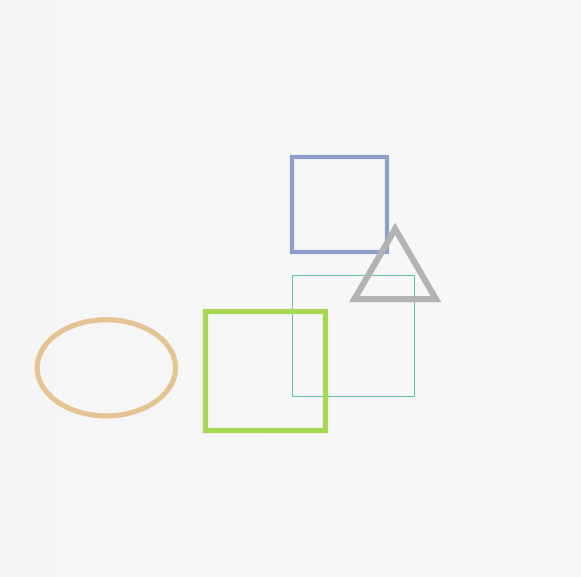[{"shape": "square", "thickness": 0.5, "radius": 0.52, "center": [0.608, 0.418]}, {"shape": "square", "thickness": 2, "radius": 0.41, "center": [0.584, 0.646]}, {"shape": "square", "thickness": 2.5, "radius": 0.51, "center": [0.456, 0.358]}, {"shape": "oval", "thickness": 2.5, "radius": 0.59, "center": [0.183, 0.362]}, {"shape": "triangle", "thickness": 3, "radius": 0.41, "center": [0.68, 0.522]}]